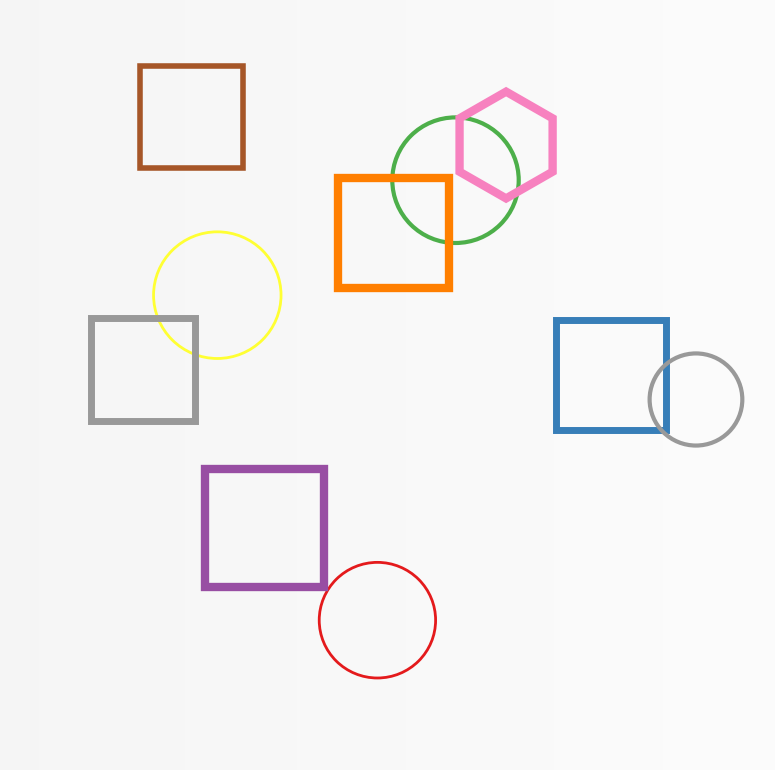[{"shape": "circle", "thickness": 1, "radius": 0.38, "center": [0.487, 0.195]}, {"shape": "square", "thickness": 2.5, "radius": 0.36, "center": [0.788, 0.513]}, {"shape": "circle", "thickness": 1.5, "radius": 0.41, "center": [0.588, 0.766]}, {"shape": "square", "thickness": 3, "radius": 0.38, "center": [0.342, 0.314]}, {"shape": "square", "thickness": 3, "radius": 0.36, "center": [0.508, 0.698]}, {"shape": "circle", "thickness": 1, "radius": 0.41, "center": [0.28, 0.617]}, {"shape": "square", "thickness": 2, "radius": 0.33, "center": [0.247, 0.848]}, {"shape": "hexagon", "thickness": 3, "radius": 0.35, "center": [0.653, 0.812]}, {"shape": "circle", "thickness": 1.5, "radius": 0.3, "center": [0.898, 0.481]}, {"shape": "square", "thickness": 2.5, "radius": 0.33, "center": [0.185, 0.52]}]